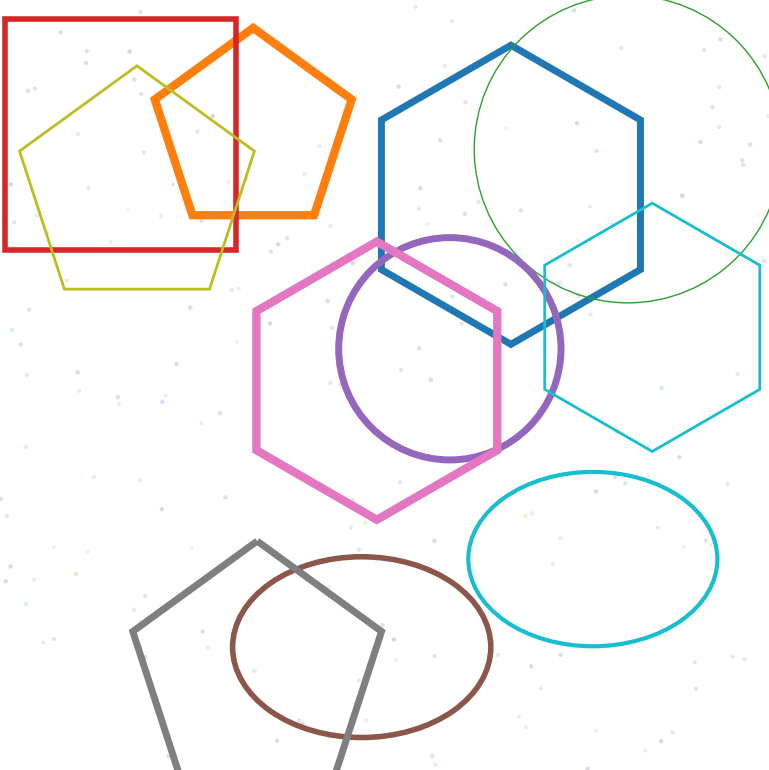[{"shape": "hexagon", "thickness": 2.5, "radius": 0.97, "center": [0.664, 0.747]}, {"shape": "pentagon", "thickness": 3, "radius": 0.67, "center": [0.329, 0.829]}, {"shape": "circle", "thickness": 0.5, "radius": 1.0, "center": [0.815, 0.806]}, {"shape": "square", "thickness": 2, "radius": 0.75, "center": [0.156, 0.825]}, {"shape": "circle", "thickness": 2.5, "radius": 0.72, "center": [0.584, 0.547]}, {"shape": "oval", "thickness": 2, "radius": 0.84, "center": [0.47, 0.16]}, {"shape": "hexagon", "thickness": 3, "radius": 0.9, "center": [0.489, 0.506]}, {"shape": "pentagon", "thickness": 2.5, "radius": 0.85, "center": [0.334, 0.127]}, {"shape": "pentagon", "thickness": 1, "radius": 0.8, "center": [0.178, 0.754]}, {"shape": "hexagon", "thickness": 1, "radius": 0.81, "center": [0.847, 0.575]}, {"shape": "oval", "thickness": 1.5, "radius": 0.81, "center": [0.77, 0.274]}]